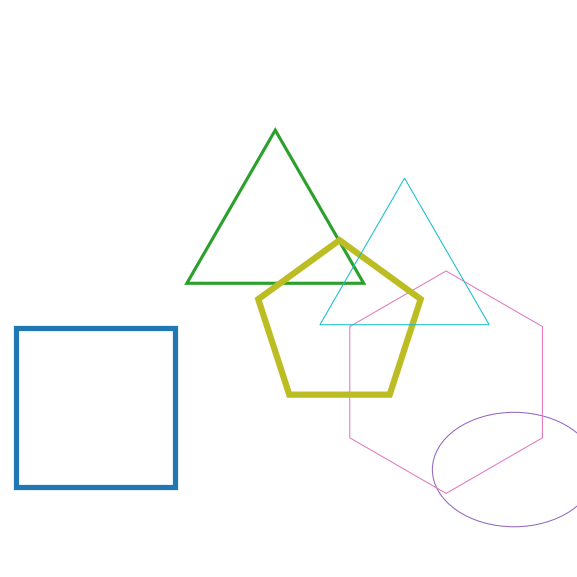[{"shape": "square", "thickness": 2.5, "radius": 0.69, "center": [0.165, 0.293]}, {"shape": "triangle", "thickness": 1.5, "radius": 0.88, "center": [0.477, 0.597]}, {"shape": "oval", "thickness": 0.5, "radius": 0.71, "center": [0.89, 0.186]}, {"shape": "hexagon", "thickness": 0.5, "radius": 0.96, "center": [0.772, 0.337]}, {"shape": "pentagon", "thickness": 3, "radius": 0.74, "center": [0.588, 0.435]}, {"shape": "triangle", "thickness": 0.5, "radius": 0.85, "center": [0.701, 0.521]}]